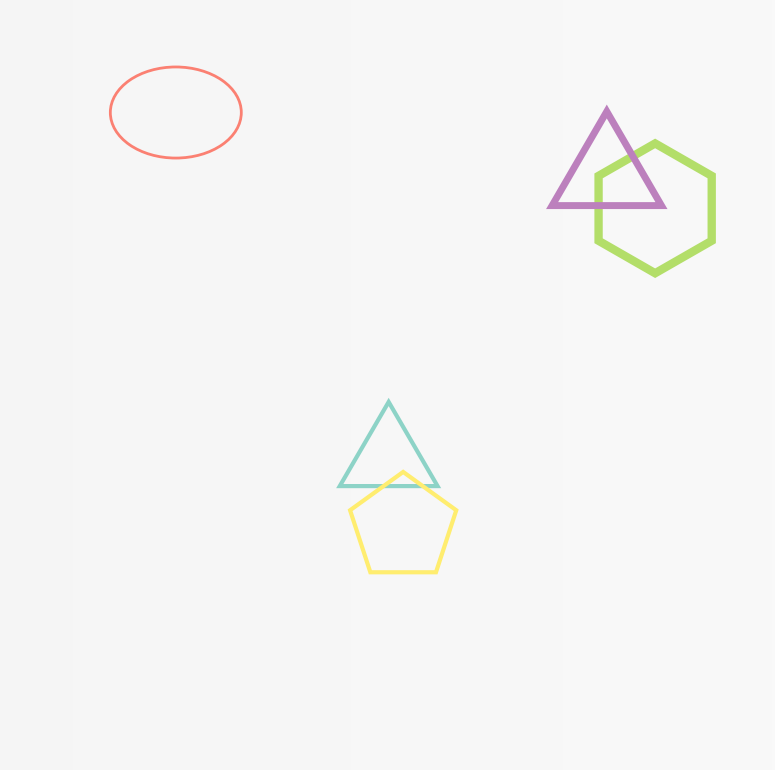[{"shape": "triangle", "thickness": 1.5, "radius": 0.36, "center": [0.501, 0.405]}, {"shape": "oval", "thickness": 1, "radius": 0.42, "center": [0.227, 0.854]}, {"shape": "hexagon", "thickness": 3, "radius": 0.42, "center": [0.845, 0.729]}, {"shape": "triangle", "thickness": 2.5, "radius": 0.41, "center": [0.783, 0.774]}, {"shape": "pentagon", "thickness": 1.5, "radius": 0.36, "center": [0.52, 0.315]}]